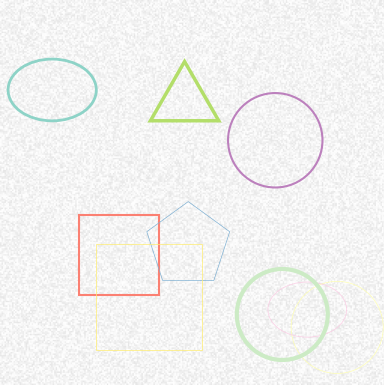[{"shape": "oval", "thickness": 2, "radius": 0.57, "center": [0.136, 0.766]}, {"shape": "circle", "thickness": 0.5, "radius": 0.6, "center": [0.876, 0.15]}, {"shape": "square", "thickness": 1.5, "radius": 0.52, "center": [0.309, 0.338]}, {"shape": "pentagon", "thickness": 0.5, "radius": 0.57, "center": [0.489, 0.363]}, {"shape": "triangle", "thickness": 2.5, "radius": 0.51, "center": [0.479, 0.738]}, {"shape": "oval", "thickness": 0.5, "radius": 0.51, "center": [0.798, 0.196]}, {"shape": "circle", "thickness": 1.5, "radius": 0.61, "center": [0.715, 0.636]}, {"shape": "circle", "thickness": 3, "radius": 0.59, "center": [0.733, 0.183]}, {"shape": "square", "thickness": 0.5, "radius": 0.69, "center": [0.387, 0.229]}]